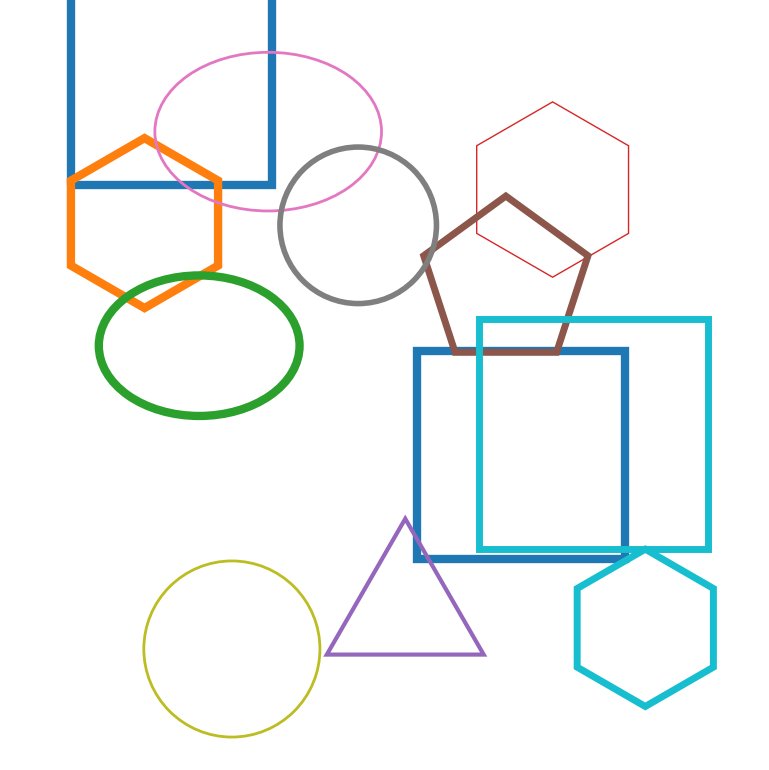[{"shape": "square", "thickness": 3, "radius": 0.65, "center": [0.223, 0.891]}, {"shape": "square", "thickness": 3, "radius": 0.68, "center": [0.676, 0.409]}, {"shape": "hexagon", "thickness": 3, "radius": 0.55, "center": [0.188, 0.71]}, {"shape": "oval", "thickness": 3, "radius": 0.65, "center": [0.259, 0.551]}, {"shape": "hexagon", "thickness": 0.5, "radius": 0.57, "center": [0.718, 0.754]}, {"shape": "triangle", "thickness": 1.5, "radius": 0.59, "center": [0.526, 0.209]}, {"shape": "pentagon", "thickness": 2.5, "radius": 0.56, "center": [0.657, 0.633]}, {"shape": "oval", "thickness": 1, "radius": 0.74, "center": [0.348, 0.829]}, {"shape": "circle", "thickness": 2, "radius": 0.51, "center": [0.465, 0.707]}, {"shape": "circle", "thickness": 1, "radius": 0.57, "center": [0.301, 0.157]}, {"shape": "square", "thickness": 2.5, "radius": 0.74, "center": [0.771, 0.436]}, {"shape": "hexagon", "thickness": 2.5, "radius": 0.51, "center": [0.838, 0.185]}]